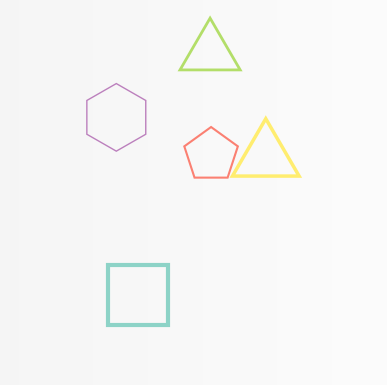[{"shape": "square", "thickness": 3, "radius": 0.39, "center": [0.356, 0.233]}, {"shape": "pentagon", "thickness": 1.5, "radius": 0.36, "center": [0.545, 0.597]}, {"shape": "triangle", "thickness": 2, "radius": 0.45, "center": [0.542, 0.863]}, {"shape": "hexagon", "thickness": 1, "radius": 0.44, "center": [0.3, 0.695]}, {"shape": "triangle", "thickness": 2.5, "radius": 0.5, "center": [0.686, 0.592]}]